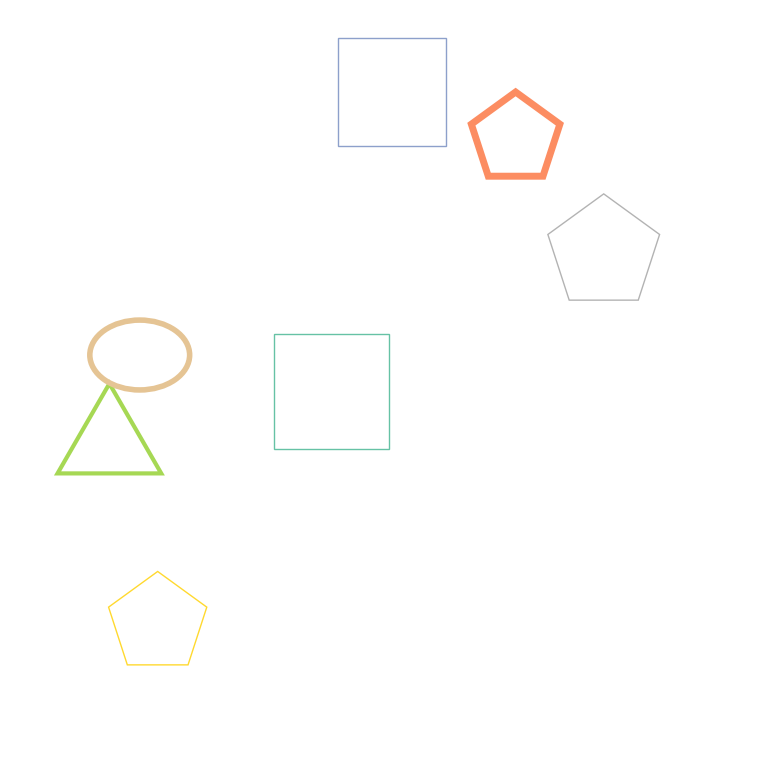[{"shape": "square", "thickness": 0.5, "radius": 0.37, "center": [0.43, 0.492]}, {"shape": "pentagon", "thickness": 2.5, "radius": 0.3, "center": [0.67, 0.82]}, {"shape": "square", "thickness": 0.5, "radius": 0.35, "center": [0.509, 0.881]}, {"shape": "triangle", "thickness": 1.5, "radius": 0.39, "center": [0.142, 0.424]}, {"shape": "pentagon", "thickness": 0.5, "radius": 0.34, "center": [0.205, 0.191]}, {"shape": "oval", "thickness": 2, "radius": 0.32, "center": [0.181, 0.539]}, {"shape": "pentagon", "thickness": 0.5, "radius": 0.38, "center": [0.784, 0.672]}]